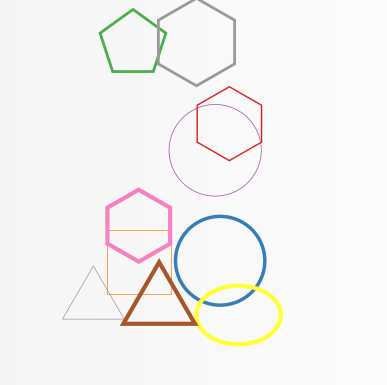[{"shape": "hexagon", "thickness": 1, "radius": 0.48, "center": [0.592, 0.679]}, {"shape": "circle", "thickness": 2.5, "radius": 0.58, "center": [0.568, 0.323]}, {"shape": "pentagon", "thickness": 2, "radius": 0.45, "center": [0.343, 0.886]}, {"shape": "circle", "thickness": 0.5, "radius": 0.59, "center": [0.555, 0.61]}, {"shape": "square", "thickness": 0.5, "radius": 0.42, "center": [0.359, 0.321]}, {"shape": "oval", "thickness": 3, "radius": 0.54, "center": [0.616, 0.182]}, {"shape": "triangle", "thickness": 3, "radius": 0.53, "center": [0.411, 0.212]}, {"shape": "hexagon", "thickness": 3, "radius": 0.47, "center": [0.358, 0.414]}, {"shape": "hexagon", "thickness": 2, "radius": 0.57, "center": [0.507, 0.891]}, {"shape": "triangle", "thickness": 0.5, "radius": 0.46, "center": [0.241, 0.217]}]